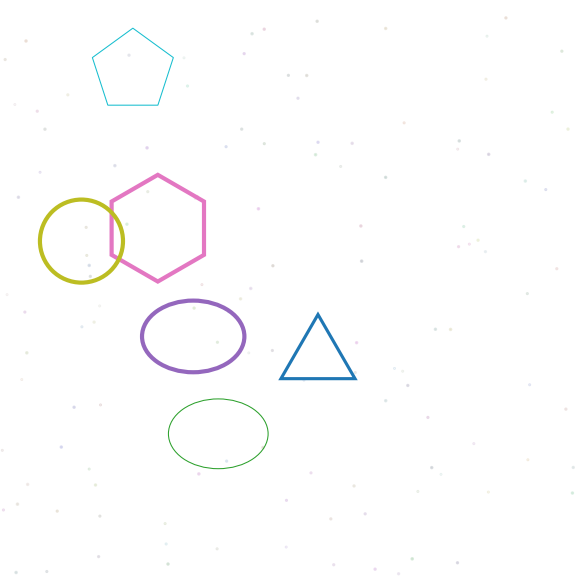[{"shape": "triangle", "thickness": 1.5, "radius": 0.37, "center": [0.551, 0.38]}, {"shape": "oval", "thickness": 0.5, "radius": 0.43, "center": [0.378, 0.248]}, {"shape": "oval", "thickness": 2, "radius": 0.44, "center": [0.335, 0.417]}, {"shape": "hexagon", "thickness": 2, "radius": 0.46, "center": [0.273, 0.604]}, {"shape": "circle", "thickness": 2, "radius": 0.36, "center": [0.141, 0.582]}, {"shape": "pentagon", "thickness": 0.5, "radius": 0.37, "center": [0.23, 0.877]}]